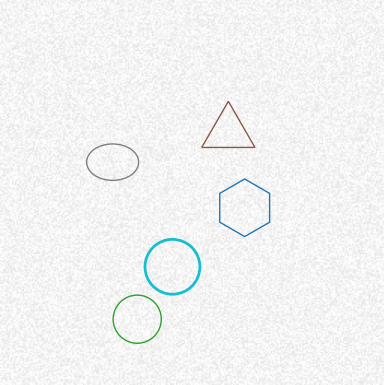[{"shape": "hexagon", "thickness": 1, "radius": 0.37, "center": [0.636, 0.46]}, {"shape": "circle", "thickness": 1, "radius": 0.31, "center": [0.356, 0.171]}, {"shape": "triangle", "thickness": 1, "radius": 0.4, "center": [0.593, 0.657]}, {"shape": "oval", "thickness": 1, "radius": 0.34, "center": [0.293, 0.579]}, {"shape": "circle", "thickness": 2, "radius": 0.36, "center": [0.448, 0.307]}]